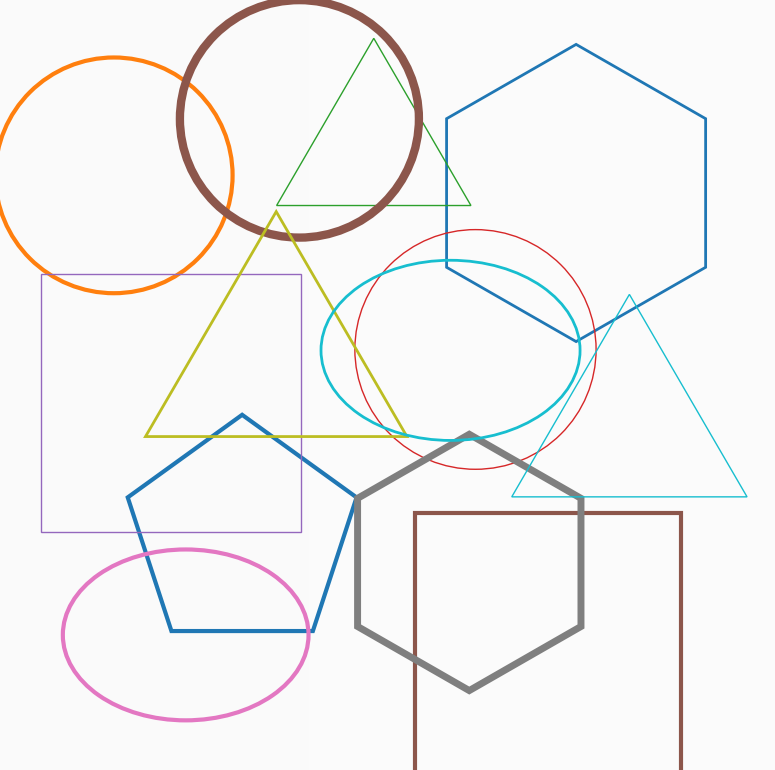[{"shape": "hexagon", "thickness": 1, "radius": 0.96, "center": [0.743, 0.749]}, {"shape": "pentagon", "thickness": 1.5, "radius": 0.78, "center": [0.312, 0.306]}, {"shape": "circle", "thickness": 1.5, "radius": 0.77, "center": [0.147, 0.772]}, {"shape": "triangle", "thickness": 0.5, "radius": 0.72, "center": [0.482, 0.805]}, {"shape": "circle", "thickness": 0.5, "radius": 0.78, "center": [0.614, 0.546]}, {"shape": "square", "thickness": 0.5, "radius": 0.84, "center": [0.221, 0.477]}, {"shape": "square", "thickness": 1.5, "radius": 0.86, "center": [0.707, 0.163]}, {"shape": "circle", "thickness": 3, "radius": 0.77, "center": [0.386, 0.846]}, {"shape": "oval", "thickness": 1.5, "radius": 0.79, "center": [0.24, 0.175]}, {"shape": "hexagon", "thickness": 2.5, "radius": 0.83, "center": [0.606, 0.27]}, {"shape": "triangle", "thickness": 1, "radius": 0.97, "center": [0.356, 0.53]}, {"shape": "triangle", "thickness": 0.5, "radius": 0.88, "center": [0.812, 0.442]}, {"shape": "oval", "thickness": 1, "radius": 0.84, "center": [0.581, 0.545]}]